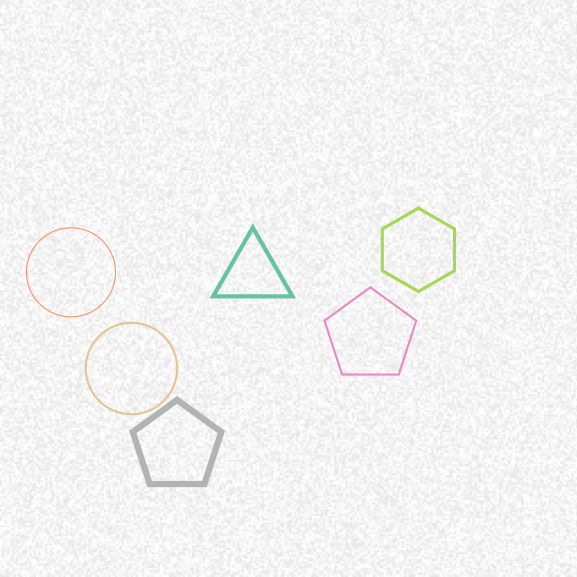[{"shape": "triangle", "thickness": 2, "radius": 0.4, "center": [0.438, 0.526]}, {"shape": "circle", "thickness": 0.5, "radius": 0.39, "center": [0.123, 0.528]}, {"shape": "pentagon", "thickness": 1, "radius": 0.42, "center": [0.641, 0.418]}, {"shape": "hexagon", "thickness": 1.5, "radius": 0.36, "center": [0.725, 0.567]}, {"shape": "circle", "thickness": 1, "radius": 0.4, "center": [0.228, 0.361]}, {"shape": "pentagon", "thickness": 3, "radius": 0.4, "center": [0.307, 0.226]}]